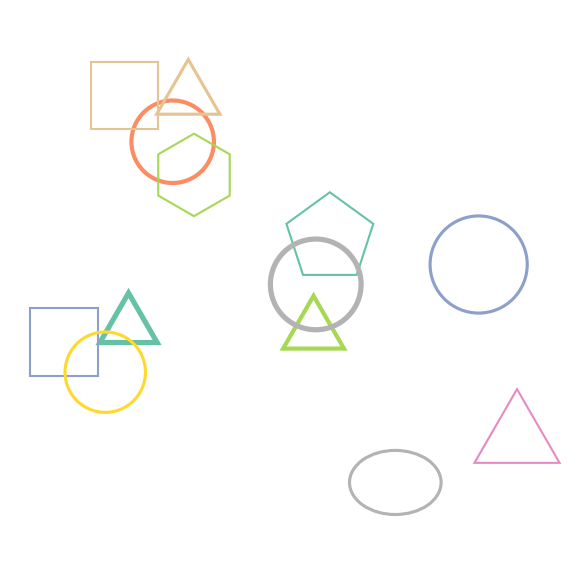[{"shape": "triangle", "thickness": 2.5, "radius": 0.29, "center": [0.223, 0.435]}, {"shape": "pentagon", "thickness": 1, "radius": 0.4, "center": [0.571, 0.587]}, {"shape": "circle", "thickness": 2, "radius": 0.36, "center": [0.299, 0.754]}, {"shape": "square", "thickness": 1, "radius": 0.29, "center": [0.111, 0.408]}, {"shape": "circle", "thickness": 1.5, "radius": 0.42, "center": [0.829, 0.541]}, {"shape": "triangle", "thickness": 1, "radius": 0.43, "center": [0.895, 0.24]}, {"shape": "triangle", "thickness": 2, "radius": 0.3, "center": [0.543, 0.426]}, {"shape": "hexagon", "thickness": 1, "radius": 0.36, "center": [0.336, 0.696]}, {"shape": "circle", "thickness": 1.5, "radius": 0.35, "center": [0.182, 0.355]}, {"shape": "square", "thickness": 1, "radius": 0.29, "center": [0.215, 0.833]}, {"shape": "triangle", "thickness": 1.5, "radius": 0.32, "center": [0.326, 0.833]}, {"shape": "circle", "thickness": 2.5, "radius": 0.39, "center": [0.547, 0.507]}, {"shape": "oval", "thickness": 1.5, "radius": 0.4, "center": [0.684, 0.164]}]